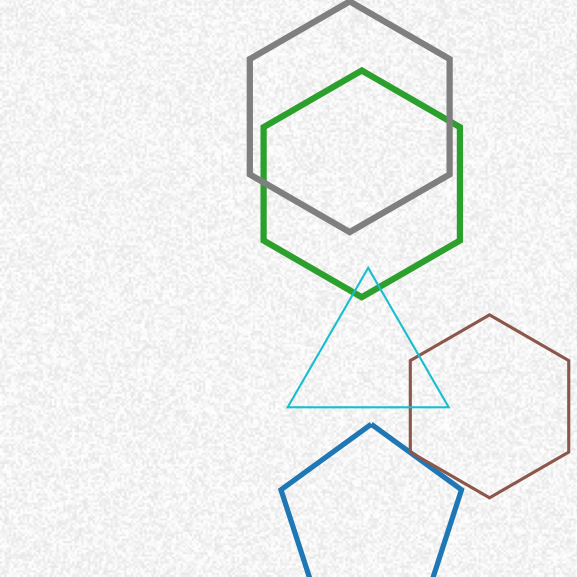[{"shape": "pentagon", "thickness": 2.5, "radius": 0.82, "center": [0.643, 0.1]}, {"shape": "hexagon", "thickness": 3, "radius": 0.98, "center": [0.626, 0.681]}, {"shape": "hexagon", "thickness": 1.5, "radius": 0.79, "center": [0.848, 0.296]}, {"shape": "hexagon", "thickness": 3, "radius": 1.0, "center": [0.606, 0.797]}, {"shape": "triangle", "thickness": 1, "radius": 0.8, "center": [0.638, 0.374]}]